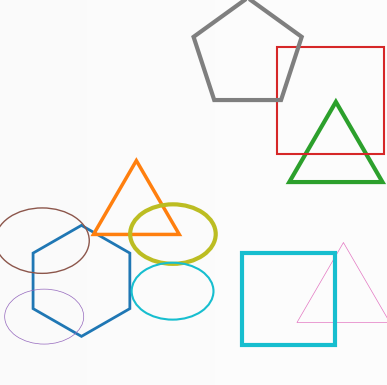[{"shape": "hexagon", "thickness": 2, "radius": 0.72, "center": [0.21, 0.27]}, {"shape": "triangle", "thickness": 2.5, "radius": 0.64, "center": [0.352, 0.455]}, {"shape": "triangle", "thickness": 3, "radius": 0.69, "center": [0.867, 0.597]}, {"shape": "square", "thickness": 1.5, "radius": 0.69, "center": [0.853, 0.739]}, {"shape": "oval", "thickness": 0.5, "radius": 0.51, "center": [0.114, 0.178]}, {"shape": "oval", "thickness": 1, "radius": 0.61, "center": [0.109, 0.375]}, {"shape": "triangle", "thickness": 0.5, "radius": 0.69, "center": [0.886, 0.231]}, {"shape": "pentagon", "thickness": 3, "radius": 0.73, "center": [0.639, 0.859]}, {"shape": "oval", "thickness": 3, "radius": 0.55, "center": [0.446, 0.392]}, {"shape": "square", "thickness": 3, "radius": 0.6, "center": [0.745, 0.224]}, {"shape": "oval", "thickness": 1.5, "radius": 0.53, "center": [0.445, 0.244]}]